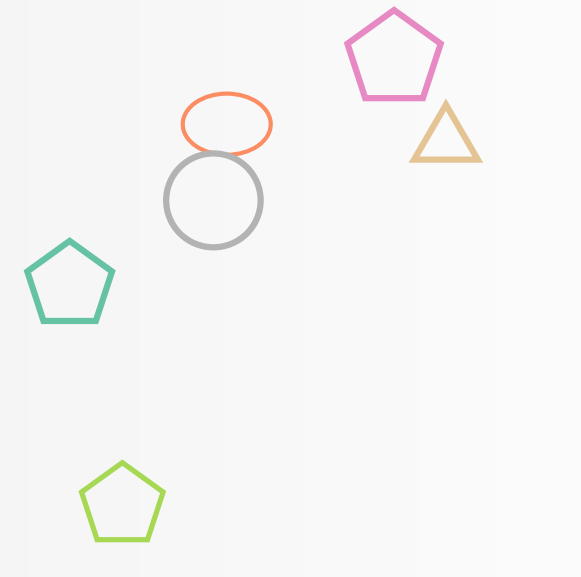[{"shape": "pentagon", "thickness": 3, "radius": 0.38, "center": [0.12, 0.505]}, {"shape": "oval", "thickness": 2, "radius": 0.38, "center": [0.39, 0.784]}, {"shape": "pentagon", "thickness": 3, "radius": 0.42, "center": [0.678, 0.897]}, {"shape": "pentagon", "thickness": 2.5, "radius": 0.37, "center": [0.21, 0.124]}, {"shape": "triangle", "thickness": 3, "radius": 0.32, "center": [0.767, 0.754]}, {"shape": "circle", "thickness": 3, "radius": 0.41, "center": [0.367, 0.652]}]